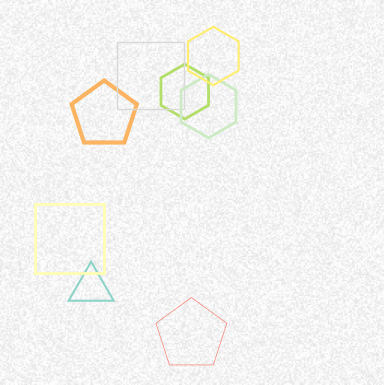[{"shape": "triangle", "thickness": 1.5, "radius": 0.34, "center": [0.237, 0.253]}, {"shape": "square", "thickness": 2, "radius": 0.45, "center": [0.181, 0.381]}, {"shape": "pentagon", "thickness": 0.5, "radius": 0.48, "center": [0.497, 0.13]}, {"shape": "pentagon", "thickness": 3, "radius": 0.45, "center": [0.271, 0.702]}, {"shape": "hexagon", "thickness": 2, "radius": 0.36, "center": [0.48, 0.762]}, {"shape": "square", "thickness": 1, "radius": 0.44, "center": [0.39, 0.804]}, {"shape": "hexagon", "thickness": 2, "radius": 0.41, "center": [0.542, 0.724]}, {"shape": "hexagon", "thickness": 1.5, "radius": 0.38, "center": [0.554, 0.855]}]